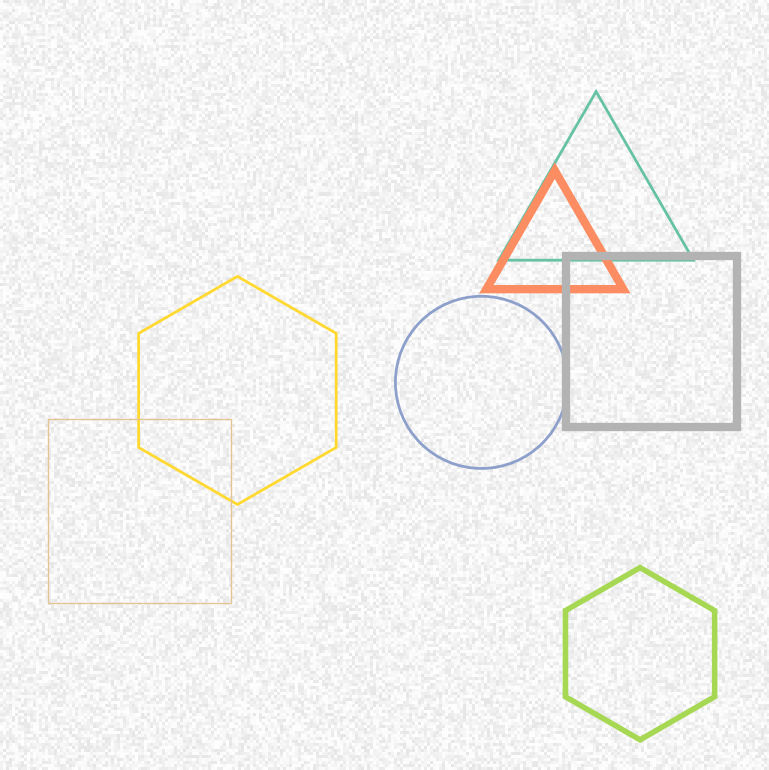[{"shape": "triangle", "thickness": 1, "radius": 0.73, "center": [0.774, 0.735]}, {"shape": "triangle", "thickness": 3, "radius": 0.51, "center": [0.721, 0.676]}, {"shape": "circle", "thickness": 1, "radius": 0.56, "center": [0.625, 0.503]}, {"shape": "hexagon", "thickness": 2, "radius": 0.56, "center": [0.831, 0.151]}, {"shape": "hexagon", "thickness": 1, "radius": 0.74, "center": [0.308, 0.493]}, {"shape": "square", "thickness": 0.5, "radius": 0.6, "center": [0.181, 0.336]}, {"shape": "square", "thickness": 3, "radius": 0.55, "center": [0.846, 0.556]}]